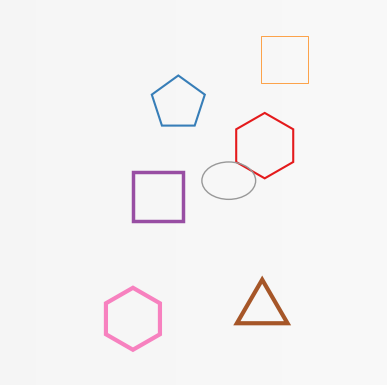[{"shape": "hexagon", "thickness": 1.5, "radius": 0.42, "center": [0.683, 0.622]}, {"shape": "pentagon", "thickness": 1.5, "radius": 0.36, "center": [0.46, 0.732]}, {"shape": "square", "thickness": 2.5, "radius": 0.32, "center": [0.407, 0.49]}, {"shape": "square", "thickness": 0.5, "radius": 0.3, "center": [0.735, 0.846]}, {"shape": "triangle", "thickness": 3, "radius": 0.38, "center": [0.677, 0.198]}, {"shape": "hexagon", "thickness": 3, "radius": 0.4, "center": [0.343, 0.172]}, {"shape": "oval", "thickness": 1, "radius": 0.35, "center": [0.59, 0.531]}]